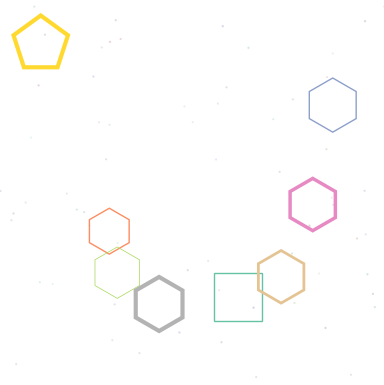[{"shape": "square", "thickness": 1, "radius": 0.31, "center": [0.618, 0.228]}, {"shape": "hexagon", "thickness": 1, "radius": 0.3, "center": [0.284, 0.4]}, {"shape": "hexagon", "thickness": 1, "radius": 0.35, "center": [0.864, 0.727]}, {"shape": "hexagon", "thickness": 2.5, "radius": 0.34, "center": [0.812, 0.469]}, {"shape": "hexagon", "thickness": 0.5, "radius": 0.33, "center": [0.305, 0.292]}, {"shape": "pentagon", "thickness": 3, "radius": 0.37, "center": [0.106, 0.885]}, {"shape": "hexagon", "thickness": 2, "radius": 0.34, "center": [0.73, 0.281]}, {"shape": "hexagon", "thickness": 3, "radius": 0.35, "center": [0.413, 0.21]}]